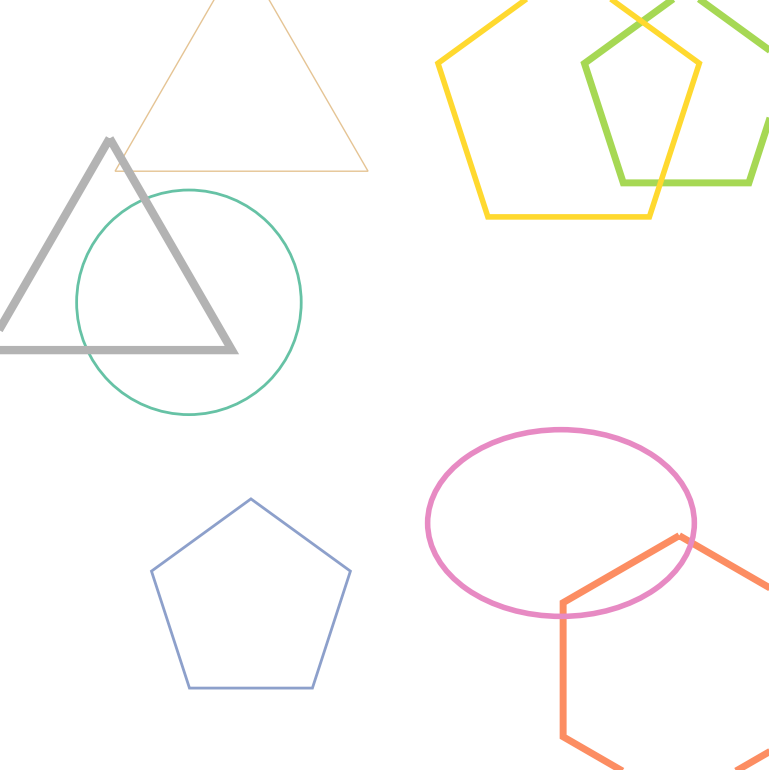[{"shape": "circle", "thickness": 1, "radius": 0.73, "center": [0.245, 0.607]}, {"shape": "hexagon", "thickness": 2.5, "radius": 0.87, "center": [0.882, 0.13]}, {"shape": "pentagon", "thickness": 1, "radius": 0.68, "center": [0.326, 0.216]}, {"shape": "oval", "thickness": 2, "radius": 0.87, "center": [0.729, 0.321]}, {"shape": "pentagon", "thickness": 2.5, "radius": 0.69, "center": [0.891, 0.875]}, {"shape": "pentagon", "thickness": 2, "radius": 0.89, "center": [0.738, 0.863]}, {"shape": "triangle", "thickness": 0.5, "radius": 0.95, "center": [0.314, 0.872]}, {"shape": "triangle", "thickness": 3, "radius": 0.92, "center": [0.142, 0.637]}]